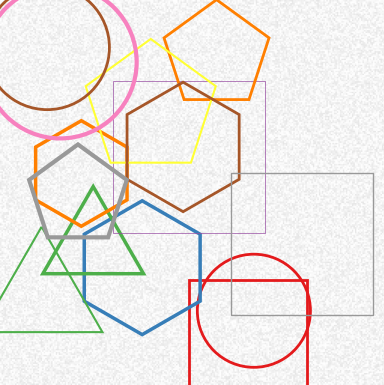[{"shape": "square", "thickness": 2, "radius": 0.77, "center": [0.643, 0.121]}, {"shape": "circle", "thickness": 2, "radius": 0.73, "center": [0.659, 0.193]}, {"shape": "hexagon", "thickness": 2.5, "radius": 0.87, "center": [0.369, 0.305]}, {"shape": "triangle", "thickness": 2.5, "radius": 0.75, "center": [0.242, 0.365]}, {"shape": "triangle", "thickness": 1.5, "radius": 0.91, "center": [0.108, 0.229]}, {"shape": "square", "thickness": 0.5, "radius": 0.99, "center": [0.491, 0.593]}, {"shape": "pentagon", "thickness": 2, "radius": 0.72, "center": [0.562, 0.857]}, {"shape": "hexagon", "thickness": 2.5, "radius": 0.69, "center": [0.211, 0.549]}, {"shape": "pentagon", "thickness": 1.5, "radius": 0.89, "center": [0.392, 0.721]}, {"shape": "hexagon", "thickness": 2, "radius": 0.84, "center": [0.476, 0.618]}, {"shape": "circle", "thickness": 2, "radius": 0.81, "center": [0.123, 0.877]}, {"shape": "circle", "thickness": 3, "radius": 0.99, "center": [0.156, 0.839]}, {"shape": "square", "thickness": 1, "radius": 0.92, "center": [0.784, 0.366]}, {"shape": "pentagon", "thickness": 3, "radius": 0.67, "center": [0.202, 0.491]}]